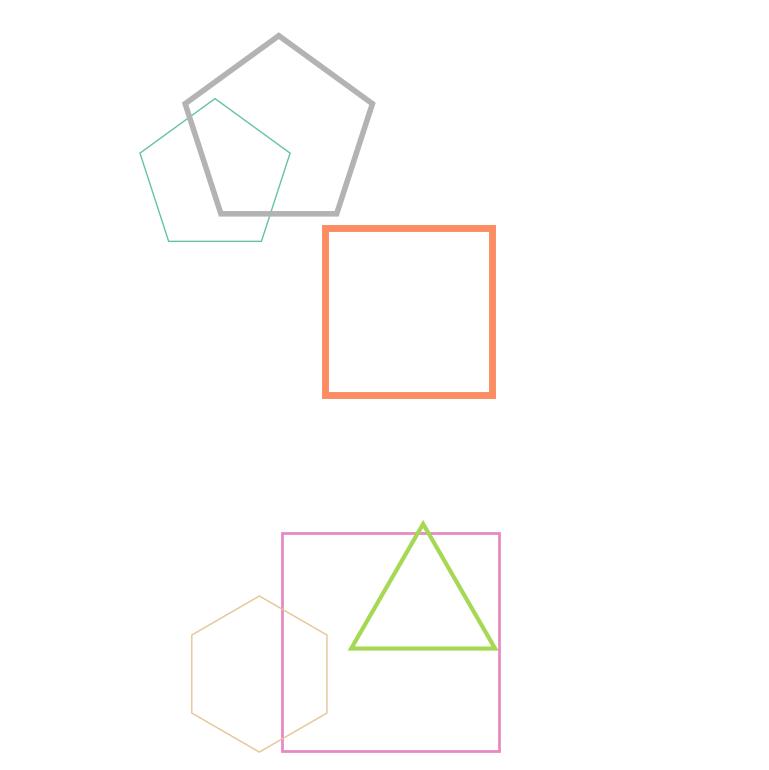[{"shape": "pentagon", "thickness": 0.5, "radius": 0.51, "center": [0.279, 0.769]}, {"shape": "square", "thickness": 2.5, "radius": 0.54, "center": [0.531, 0.596]}, {"shape": "square", "thickness": 1, "radius": 0.71, "center": [0.507, 0.166]}, {"shape": "triangle", "thickness": 1.5, "radius": 0.54, "center": [0.55, 0.212]}, {"shape": "hexagon", "thickness": 0.5, "radius": 0.51, "center": [0.337, 0.125]}, {"shape": "pentagon", "thickness": 2, "radius": 0.64, "center": [0.362, 0.826]}]